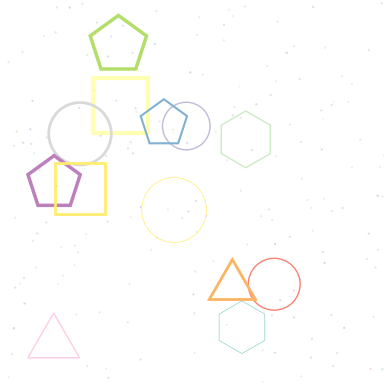[{"shape": "hexagon", "thickness": 0.5, "radius": 0.34, "center": [0.628, 0.15]}, {"shape": "square", "thickness": 3, "radius": 0.36, "center": [0.313, 0.726]}, {"shape": "circle", "thickness": 1, "radius": 0.31, "center": [0.484, 0.673]}, {"shape": "circle", "thickness": 1, "radius": 0.34, "center": [0.712, 0.262]}, {"shape": "pentagon", "thickness": 1.5, "radius": 0.32, "center": [0.426, 0.679]}, {"shape": "triangle", "thickness": 2, "radius": 0.35, "center": [0.604, 0.257]}, {"shape": "pentagon", "thickness": 2.5, "radius": 0.38, "center": [0.307, 0.883]}, {"shape": "triangle", "thickness": 1, "radius": 0.39, "center": [0.139, 0.109]}, {"shape": "circle", "thickness": 2, "radius": 0.41, "center": [0.208, 0.652]}, {"shape": "pentagon", "thickness": 2.5, "radius": 0.36, "center": [0.141, 0.524]}, {"shape": "hexagon", "thickness": 1, "radius": 0.37, "center": [0.638, 0.638]}, {"shape": "circle", "thickness": 0.5, "radius": 0.42, "center": [0.452, 0.455]}, {"shape": "square", "thickness": 2, "radius": 0.33, "center": [0.208, 0.509]}]